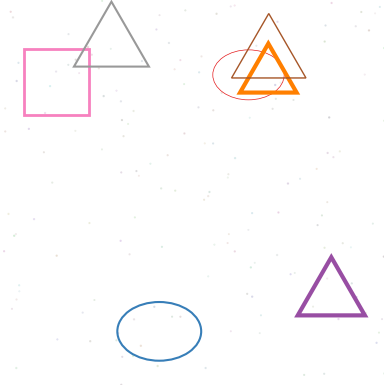[{"shape": "oval", "thickness": 0.5, "radius": 0.46, "center": [0.645, 0.806]}, {"shape": "oval", "thickness": 1.5, "radius": 0.54, "center": [0.414, 0.139]}, {"shape": "triangle", "thickness": 3, "radius": 0.5, "center": [0.861, 0.231]}, {"shape": "triangle", "thickness": 3, "radius": 0.42, "center": [0.697, 0.802]}, {"shape": "triangle", "thickness": 1, "radius": 0.56, "center": [0.698, 0.853]}, {"shape": "square", "thickness": 2, "radius": 0.42, "center": [0.146, 0.787]}, {"shape": "triangle", "thickness": 1.5, "radius": 0.56, "center": [0.289, 0.883]}]